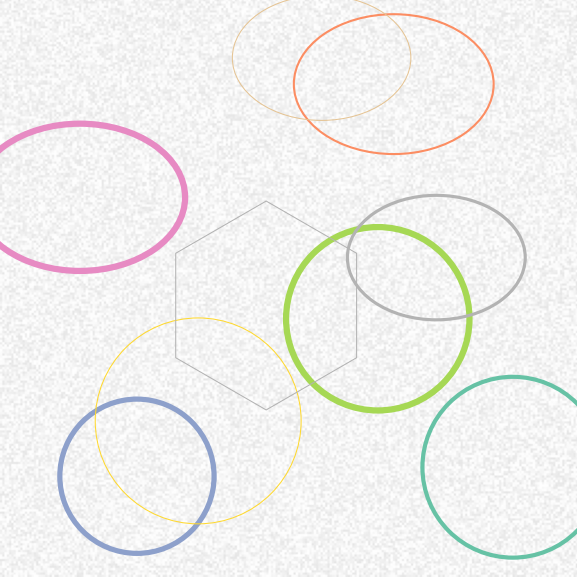[{"shape": "circle", "thickness": 2, "radius": 0.78, "center": [0.888, 0.19]}, {"shape": "oval", "thickness": 1, "radius": 0.86, "center": [0.682, 0.853]}, {"shape": "circle", "thickness": 2.5, "radius": 0.67, "center": [0.237, 0.174]}, {"shape": "oval", "thickness": 3, "radius": 0.91, "center": [0.138, 0.657]}, {"shape": "circle", "thickness": 3, "radius": 0.79, "center": [0.654, 0.447]}, {"shape": "circle", "thickness": 0.5, "radius": 0.89, "center": [0.343, 0.27]}, {"shape": "oval", "thickness": 0.5, "radius": 0.77, "center": [0.557, 0.899]}, {"shape": "oval", "thickness": 1.5, "radius": 0.77, "center": [0.756, 0.553]}, {"shape": "hexagon", "thickness": 0.5, "radius": 0.9, "center": [0.461, 0.47]}]